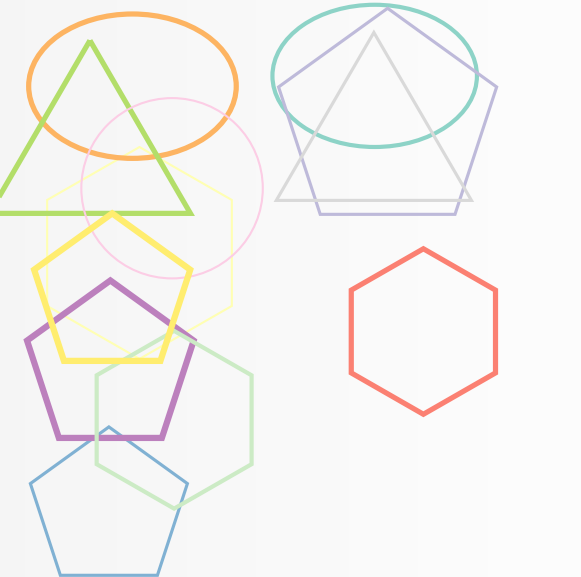[{"shape": "oval", "thickness": 2, "radius": 0.88, "center": [0.645, 0.868]}, {"shape": "hexagon", "thickness": 1, "radius": 0.92, "center": [0.24, 0.561]}, {"shape": "pentagon", "thickness": 1.5, "radius": 0.99, "center": [0.667, 0.788]}, {"shape": "hexagon", "thickness": 2.5, "radius": 0.72, "center": [0.728, 0.425]}, {"shape": "pentagon", "thickness": 1.5, "radius": 0.71, "center": [0.187, 0.118]}, {"shape": "oval", "thickness": 2.5, "radius": 0.89, "center": [0.228, 0.85]}, {"shape": "triangle", "thickness": 2.5, "radius": 1.0, "center": [0.155, 0.729]}, {"shape": "circle", "thickness": 1, "radius": 0.78, "center": [0.296, 0.673]}, {"shape": "triangle", "thickness": 1.5, "radius": 0.97, "center": [0.643, 0.749]}, {"shape": "pentagon", "thickness": 3, "radius": 0.75, "center": [0.19, 0.363]}, {"shape": "hexagon", "thickness": 2, "radius": 0.77, "center": [0.3, 0.272]}, {"shape": "pentagon", "thickness": 3, "radius": 0.71, "center": [0.193, 0.488]}]